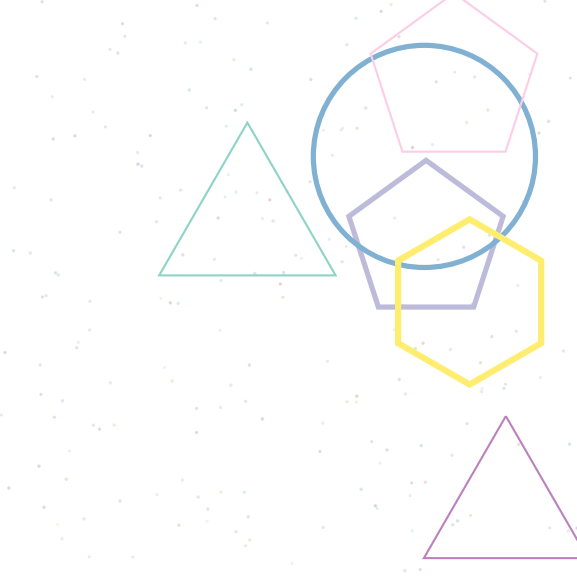[{"shape": "triangle", "thickness": 1, "radius": 0.88, "center": [0.428, 0.61]}, {"shape": "pentagon", "thickness": 2.5, "radius": 0.7, "center": [0.738, 0.581]}, {"shape": "circle", "thickness": 2.5, "radius": 0.96, "center": [0.735, 0.728]}, {"shape": "pentagon", "thickness": 1, "radius": 0.76, "center": [0.786, 0.859]}, {"shape": "triangle", "thickness": 1, "radius": 0.82, "center": [0.876, 0.115]}, {"shape": "hexagon", "thickness": 3, "radius": 0.72, "center": [0.813, 0.476]}]